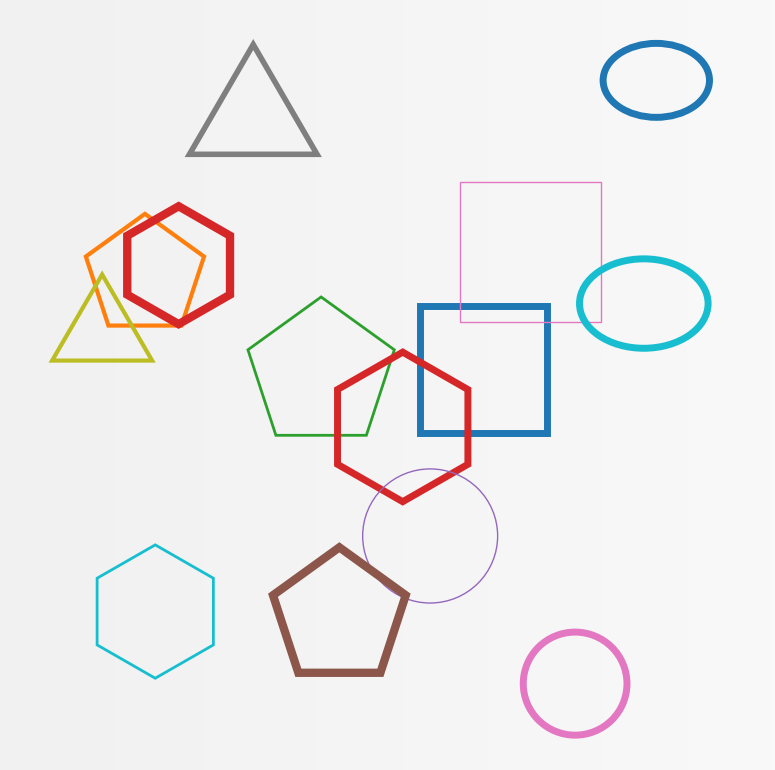[{"shape": "square", "thickness": 2.5, "radius": 0.41, "center": [0.624, 0.52]}, {"shape": "oval", "thickness": 2.5, "radius": 0.34, "center": [0.847, 0.896]}, {"shape": "pentagon", "thickness": 1.5, "radius": 0.4, "center": [0.187, 0.642]}, {"shape": "pentagon", "thickness": 1, "radius": 0.5, "center": [0.414, 0.515]}, {"shape": "hexagon", "thickness": 3, "radius": 0.38, "center": [0.231, 0.656]}, {"shape": "hexagon", "thickness": 2.5, "radius": 0.49, "center": [0.52, 0.446]}, {"shape": "circle", "thickness": 0.5, "radius": 0.44, "center": [0.555, 0.304]}, {"shape": "pentagon", "thickness": 3, "radius": 0.45, "center": [0.438, 0.199]}, {"shape": "circle", "thickness": 2.5, "radius": 0.33, "center": [0.742, 0.112]}, {"shape": "square", "thickness": 0.5, "radius": 0.46, "center": [0.685, 0.673]}, {"shape": "triangle", "thickness": 2, "radius": 0.48, "center": [0.327, 0.847]}, {"shape": "triangle", "thickness": 1.5, "radius": 0.37, "center": [0.132, 0.569]}, {"shape": "oval", "thickness": 2.5, "radius": 0.41, "center": [0.831, 0.606]}, {"shape": "hexagon", "thickness": 1, "radius": 0.43, "center": [0.2, 0.206]}]